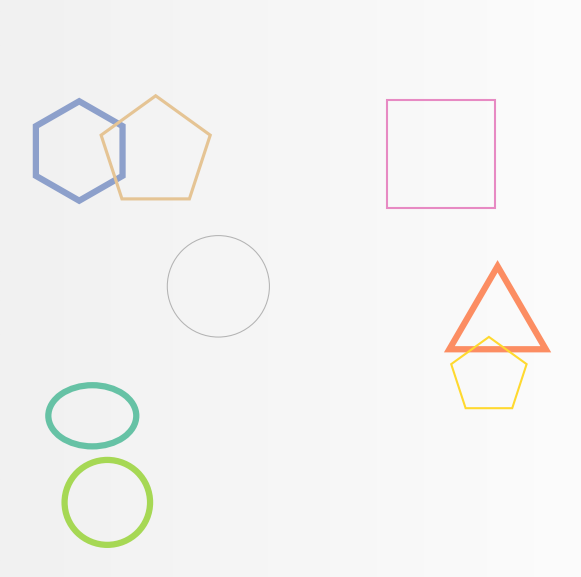[{"shape": "oval", "thickness": 3, "radius": 0.38, "center": [0.159, 0.279]}, {"shape": "triangle", "thickness": 3, "radius": 0.48, "center": [0.856, 0.442]}, {"shape": "hexagon", "thickness": 3, "radius": 0.43, "center": [0.136, 0.738]}, {"shape": "square", "thickness": 1, "radius": 0.46, "center": [0.759, 0.732]}, {"shape": "circle", "thickness": 3, "radius": 0.37, "center": [0.185, 0.129]}, {"shape": "pentagon", "thickness": 1, "radius": 0.34, "center": [0.841, 0.348]}, {"shape": "pentagon", "thickness": 1.5, "radius": 0.49, "center": [0.268, 0.735]}, {"shape": "circle", "thickness": 0.5, "radius": 0.44, "center": [0.376, 0.503]}]